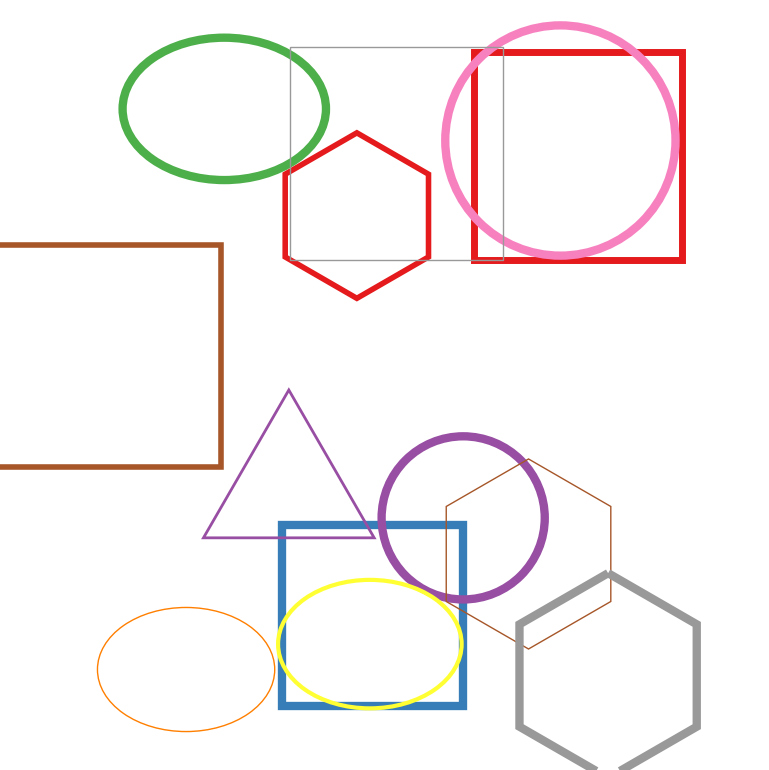[{"shape": "hexagon", "thickness": 2, "radius": 0.54, "center": [0.463, 0.72]}, {"shape": "square", "thickness": 2.5, "radius": 0.67, "center": [0.751, 0.797]}, {"shape": "square", "thickness": 3, "radius": 0.59, "center": [0.484, 0.201]}, {"shape": "oval", "thickness": 3, "radius": 0.66, "center": [0.291, 0.859]}, {"shape": "circle", "thickness": 3, "radius": 0.53, "center": [0.602, 0.327]}, {"shape": "triangle", "thickness": 1, "radius": 0.64, "center": [0.375, 0.366]}, {"shape": "oval", "thickness": 0.5, "radius": 0.58, "center": [0.242, 0.13]}, {"shape": "oval", "thickness": 1.5, "radius": 0.6, "center": [0.48, 0.163]}, {"shape": "square", "thickness": 2, "radius": 0.72, "center": [0.143, 0.538]}, {"shape": "hexagon", "thickness": 0.5, "radius": 0.62, "center": [0.686, 0.281]}, {"shape": "circle", "thickness": 3, "radius": 0.75, "center": [0.728, 0.818]}, {"shape": "square", "thickness": 0.5, "radius": 0.69, "center": [0.515, 0.8]}, {"shape": "hexagon", "thickness": 3, "radius": 0.66, "center": [0.79, 0.123]}]